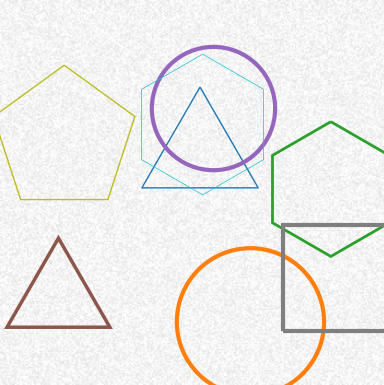[{"shape": "triangle", "thickness": 1, "radius": 0.87, "center": [0.52, 0.599]}, {"shape": "circle", "thickness": 3, "radius": 0.96, "center": [0.651, 0.164]}, {"shape": "hexagon", "thickness": 2, "radius": 0.87, "center": [0.859, 0.509]}, {"shape": "circle", "thickness": 3, "radius": 0.8, "center": [0.554, 0.718]}, {"shape": "triangle", "thickness": 2.5, "radius": 0.77, "center": [0.152, 0.227]}, {"shape": "square", "thickness": 3, "radius": 0.69, "center": [0.873, 0.277]}, {"shape": "pentagon", "thickness": 1, "radius": 0.96, "center": [0.167, 0.638]}, {"shape": "hexagon", "thickness": 0.5, "radius": 0.91, "center": [0.526, 0.677]}]